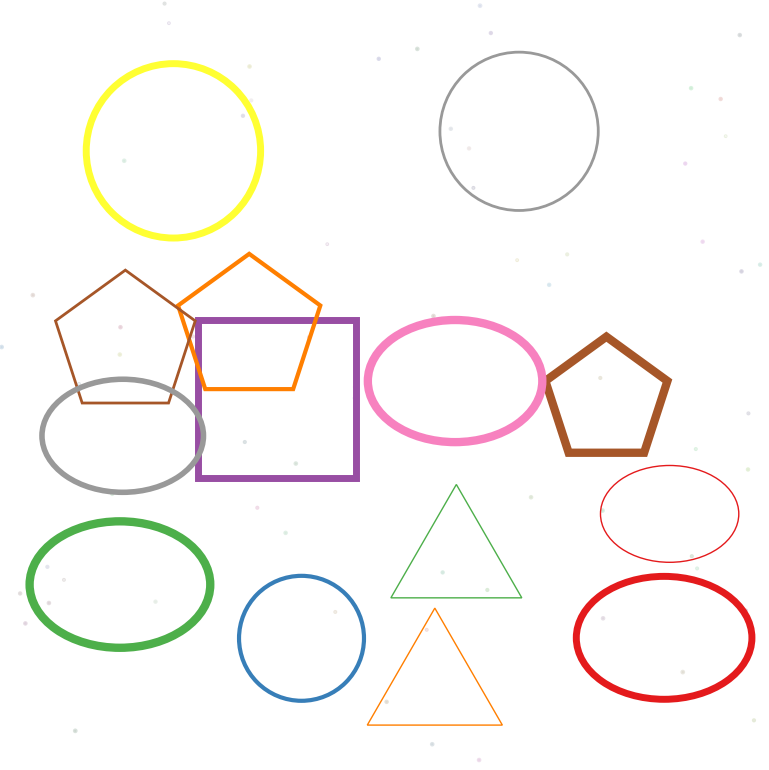[{"shape": "oval", "thickness": 2.5, "radius": 0.57, "center": [0.862, 0.172]}, {"shape": "oval", "thickness": 0.5, "radius": 0.45, "center": [0.87, 0.333]}, {"shape": "circle", "thickness": 1.5, "radius": 0.41, "center": [0.392, 0.171]}, {"shape": "triangle", "thickness": 0.5, "radius": 0.49, "center": [0.593, 0.273]}, {"shape": "oval", "thickness": 3, "radius": 0.59, "center": [0.156, 0.241]}, {"shape": "square", "thickness": 2.5, "radius": 0.51, "center": [0.359, 0.482]}, {"shape": "triangle", "thickness": 0.5, "radius": 0.51, "center": [0.565, 0.109]}, {"shape": "pentagon", "thickness": 1.5, "radius": 0.49, "center": [0.324, 0.573]}, {"shape": "circle", "thickness": 2.5, "radius": 0.57, "center": [0.225, 0.804]}, {"shape": "pentagon", "thickness": 1, "radius": 0.48, "center": [0.163, 0.554]}, {"shape": "pentagon", "thickness": 3, "radius": 0.42, "center": [0.788, 0.479]}, {"shape": "oval", "thickness": 3, "radius": 0.57, "center": [0.591, 0.505]}, {"shape": "circle", "thickness": 1, "radius": 0.51, "center": [0.674, 0.829]}, {"shape": "oval", "thickness": 2, "radius": 0.52, "center": [0.159, 0.434]}]